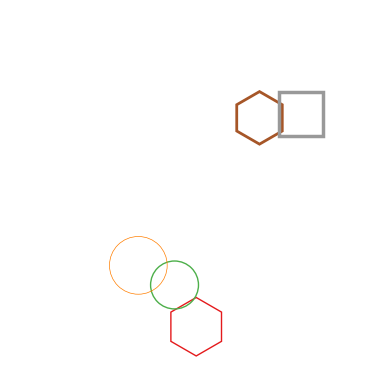[{"shape": "hexagon", "thickness": 1, "radius": 0.38, "center": [0.51, 0.151]}, {"shape": "circle", "thickness": 1, "radius": 0.31, "center": [0.453, 0.26]}, {"shape": "circle", "thickness": 0.5, "radius": 0.37, "center": [0.359, 0.311]}, {"shape": "hexagon", "thickness": 2, "radius": 0.34, "center": [0.674, 0.694]}, {"shape": "square", "thickness": 2.5, "radius": 0.29, "center": [0.783, 0.705]}]